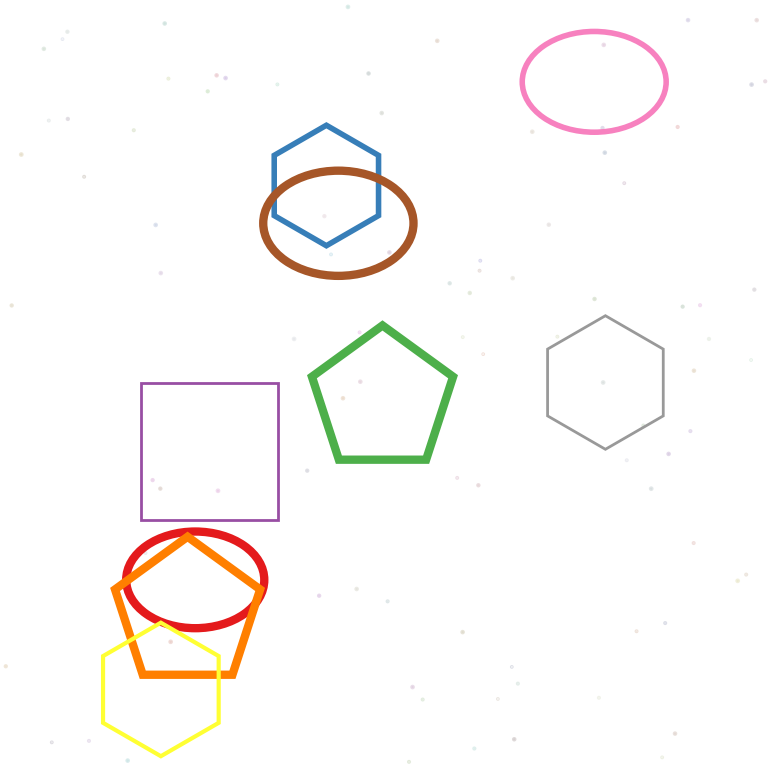[{"shape": "oval", "thickness": 3, "radius": 0.45, "center": [0.254, 0.247]}, {"shape": "hexagon", "thickness": 2, "radius": 0.39, "center": [0.424, 0.759]}, {"shape": "pentagon", "thickness": 3, "radius": 0.48, "center": [0.497, 0.481]}, {"shape": "square", "thickness": 1, "radius": 0.44, "center": [0.272, 0.413]}, {"shape": "pentagon", "thickness": 3, "radius": 0.5, "center": [0.244, 0.204]}, {"shape": "hexagon", "thickness": 1.5, "radius": 0.43, "center": [0.209, 0.105]}, {"shape": "oval", "thickness": 3, "radius": 0.49, "center": [0.439, 0.71]}, {"shape": "oval", "thickness": 2, "radius": 0.47, "center": [0.772, 0.894]}, {"shape": "hexagon", "thickness": 1, "radius": 0.43, "center": [0.786, 0.503]}]